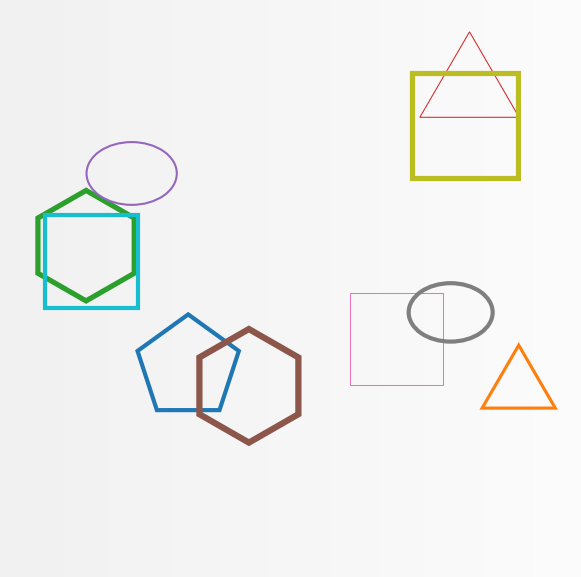[{"shape": "pentagon", "thickness": 2, "radius": 0.46, "center": [0.324, 0.363]}, {"shape": "triangle", "thickness": 1.5, "radius": 0.36, "center": [0.892, 0.329]}, {"shape": "hexagon", "thickness": 2.5, "radius": 0.48, "center": [0.148, 0.574]}, {"shape": "triangle", "thickness": 0.5, "radius": 0.49, "center": [0.808, 0.845]}, {"shape": "oval", "thickness": 1, "radius": 0.39, "center": [0.227, 0.699]}, {"shape": "hexagon", "thickness": 3, "radius": 0.49, "center": [0.428, 0.331]}, {"shape": "square", "thickness": 0.5, "radius": 0.4, "center": [0.682, 0.412]}, {"shape": "oval", "thickness": 2, "radius": 0.36, "center": [0.775, 0.458]}, {"shape": "square", "thickness": 2.5, "radius": 0.45, "center": [0.8, 0.782]}, {"shape": "square", "thickness": 2, "radius": 0.4, "center": [0.158, 0.546]}]